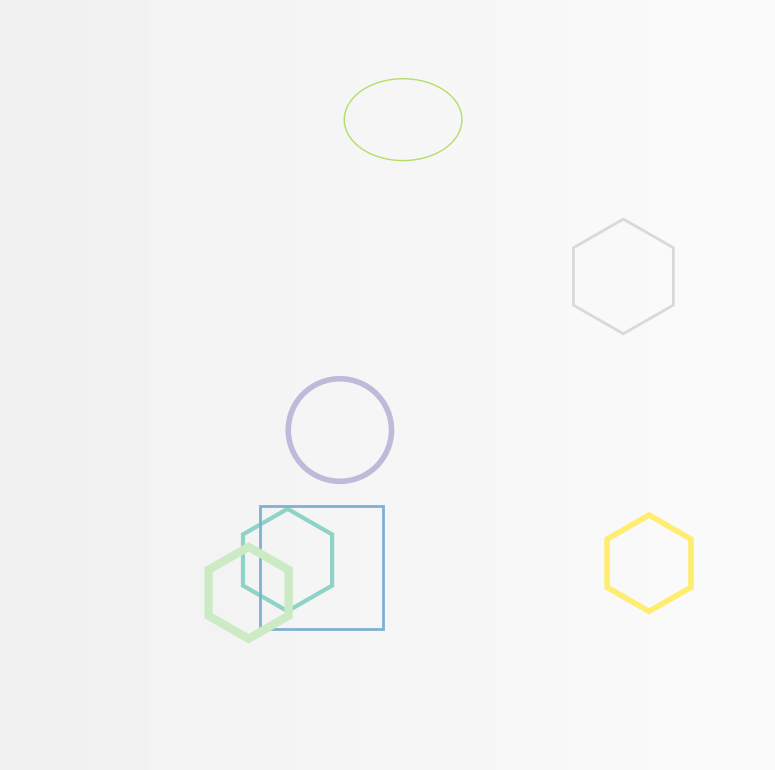[{"shape": "hexagon", "thickness": 1.5, "radius": 0.33, "center": [0.371, 0.273]}, {"shape": "circle", "thickness": 2, "radius": 0.33, "center": [0.439, 0.442]}, {"shape": "square", "thickness": 1, "radius": 0.4, "center": [0.415, 0.263]}, {"shape": "oval", "thickness": 0.5, "radius": 0.38, "center": [0.52, 0.845]}, {"shape": "hexagon", "thickness": 1, "radius": 0.37, "center": [0.804, 0.641]}, {"shape": "hexagon", "thickness": 3, "radius": 0.3, "center": [0.321, 0.23]}, {"shape": "hexagon", "thickness": 2, "radius": 0.31, "center": [0.837, 0.269]}]